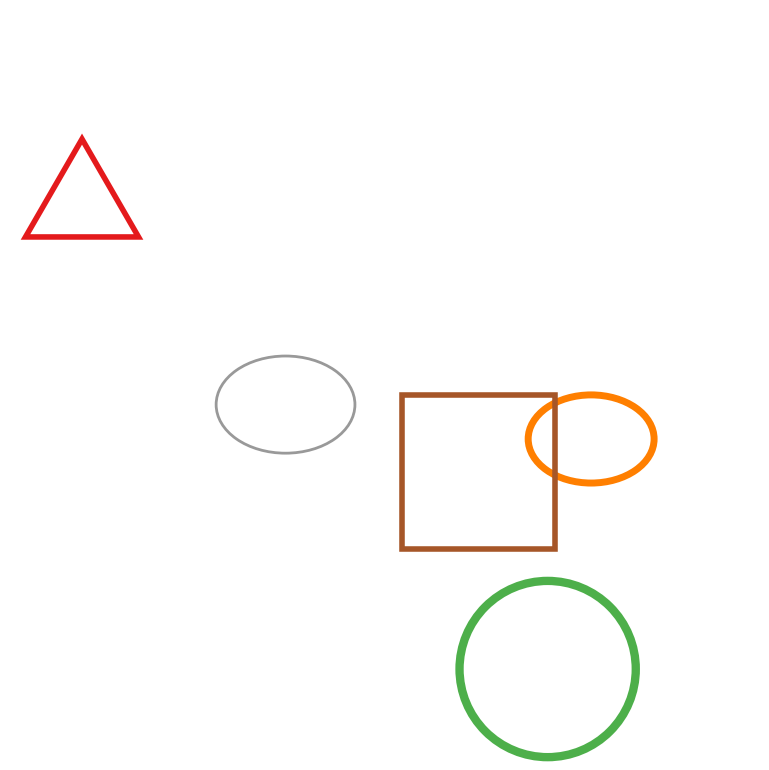[{"shape": "triangle", "thickness": 2, "radius": 0.42, "center": [0.107, 0.735]}, {"shape": "circle", "thickness": 3, "radius": 0.57, "center": [0.711, 0.131]}, {"shape": "oval", "thickness": 2.5, "radius": 0.41, "center": [0.768, 0.43]}, {"shape": "square", "thickness": 2, "radius": 0.5, "center": [0.621, 0.387]}, {"shape": "oval", "thickness": 1, "radius": 0.45, "center": [0.371, 0.475]}]